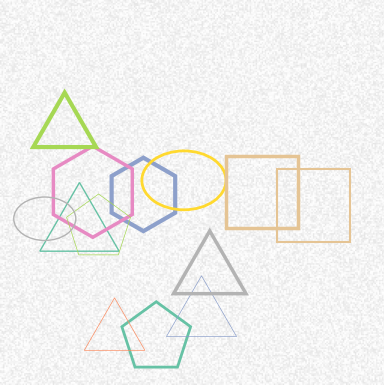[{"shape": "pentagon", "thickness": 2, "radius": 0.47, "center": [0.406, 0.122]}, {"shape": "triangle", "thickness": 1, "radius": 0.59, "center": [0.206, 0.407]}, {"shape": "triangle", "thickness": 0.5, "radius": 0.45, "center": [0.298, 0.136]}, {"shape": "triangle", "thickness": 0.5, "radius": 0.53, "center": [0.523, 0.178]}, {"shape": "hexagon", "thickness": 3, "radius": 0.48, "center": [0.372, 0.495]}, {"shape": "hexagon", "thickness": 2.5, "radius": 0.59, "center": [0.241, 0.502]}, {"shape": "triangle", "thickness": 3, "radius": 0.47, "center": [0.168, 0.665]}, {"shape": "pentagon", "thickness": 0.5, "radius": 0.44, "center": [0.256, 0.409]}, {"shape": "oval", "thickness": 2, "radius": 0.55, "center": [0.478, 0.532]}, {"shape": "square", "thickness": 2.5, "radius": 0.47, "center": [0.68, 0.501]}, {"shape": "square", "thickness": 1.5, "radius": 0.48, "center": [0.815, 0.467]}, {"shape": "triangle", "thickness": 2.5, "radius": 0.54, "center": [0.545, 0.292]}, {"shape": "oval", "thickness": 1, "radius": 0.4, "center": [0.116, 0.432]}]